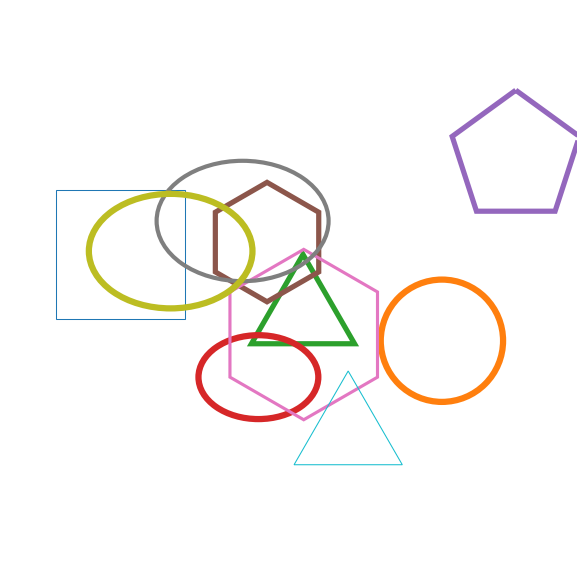[{"shape": "square", "thickness": 0.5, "radius": 0.56, "center": [0.208, 0.558]}, {"shape": "circle", "thickness": 3, "radius": 0.53, "center": [0.765, 0.409]}, {"shape": "triangle", "thickness": 2.5, "radius": 0.52, "center": [0.525, 0.455]}, {"shape": "oval", "thickness": 3, "radius": 0.52, "center": [0.447, 0.346]}, {"shape": "pentagon", "thickness": 2.5, "radius": 0.58, "center": [0.893, 0.727]}, {"shape": "hexagon", "thickness": 2.5, "radius": 0.52, "center": [0.462, 0.58]}, {"shape": "hexagon", "thickness": 1.5, "radius": 0.74, "center": [0.526, 0.42]}, {"shape": "oval", "thickness": 2, "radius": 0.74, "center": [0.42, 0.616]}, {"shape": "oval", "thickness": 3, "radius": 0.71, "center": [0.296, 0.564]}, {"shape": "triangle", "thickness": 0.5, "radius": 0.54, "center": [0.603, 0.248]}]